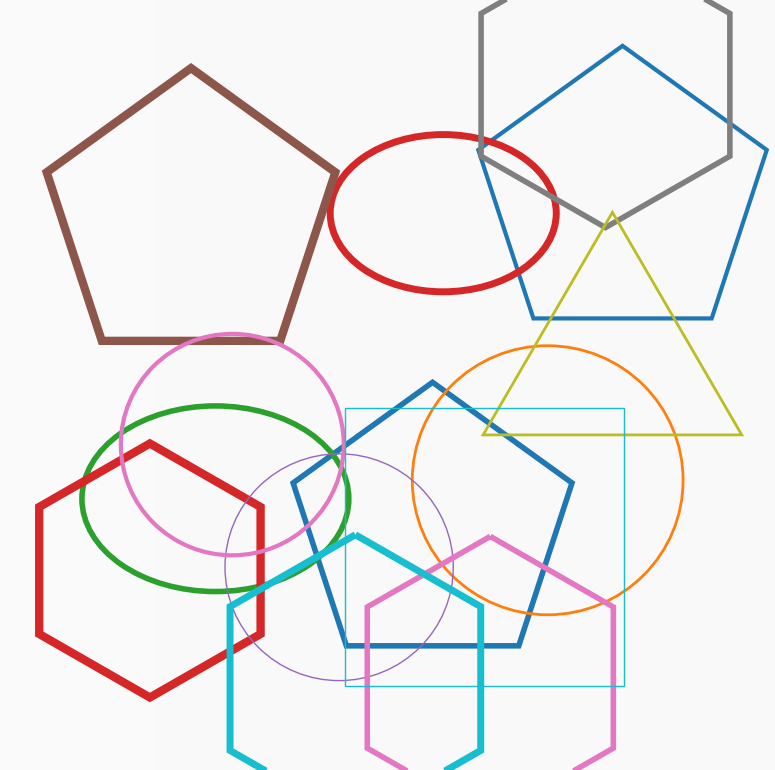[{"shape": "pentagon", "thickness": 1.5, "radius": 0.98, "center": [0.803, 0.745]}, {"shape": "pentagon", "thickness": 2, "radius": 0.95, "center": [0.558, 0.314]}, {"shape": "circle", "thickness": 1, "radius": 0.87, "center": [0.707, 0.376]}, {"shape": "oval", "thickness": 2, "radius": 0.86, "center": [0.278, 0.352]}, {"shape": "oval", "thickness": 2.5, "radius": 0.73, "center": [0.572, 0.723]}, {"shape": "hexagon", "thickness": 3, "radius": 0.82, "center": [0.193, 0.259]}, {"shape": "circle", "thickness": 0.5, "radius": 0.74, "center": [0.438, 0.263]}, {"shape": "pentagon", "thickness": 3, "radius": 0.98, "center": [0.246, 0.716]}, {"shape": "hexagon", "thickness": 2, "radius": 0.92, "center": [0.633, 0.12]}, {"shape": "circle", "thickness": 1.5, "radius": 0.72, "center": [0.3, 0.423]}, {"shape": "hexagon", "thickness": 2, "radius": 0.93, "center": [0.781, 0.89]}, {"shape": "triangle", "thickness": 1, "radius": 0.96, "center": [0.79, 0.532]}, {"shape": "hexagon", "thickness": 2.5, "radius": 0.93, "center": [0.459, 0.119]}, {"shape": "square", "thickness": 0.5, "radius": 0.9, "center": [0.625, 0.29]}]